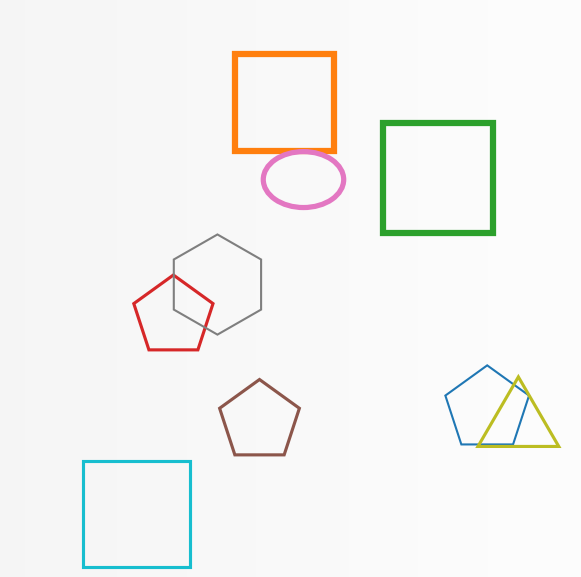[{"shape": "pentagon", "thickness": 1, "radius": 0.38, "center": [0.838, 0.291]}, {"shape": "square", "thickness": 3, "radius": 0.42, "center": [0.49, 0.821]}, {"shape": "square", "thickness": 3, "radius": 0.47, "center": [0.754, 0.691]}, {"shape": "pentagon", "thickness": 1.5, "radius": 0.36, "center": [0.298, 0.451]}, {"shape": "pentagon", "thickness": 1.5, "radius": 0.36, "center": [0.446, 0.27]}, {"shape": "oval", "thickness": 2.5, "radius": 0.35, "center": [0.522, 0.688]}, {"shape": "hexagon", "thickness": 1, "radius": 0.43, "center": [0.374, 0.506]}, {"shape": "triangle", "thickness": 1.5, "radius": 0.4, "center": [0.892, 0.266]}, {"shape": "square", "thickness": 1.5, "radius": 0.46, "center": [0.235, 0.109]}]